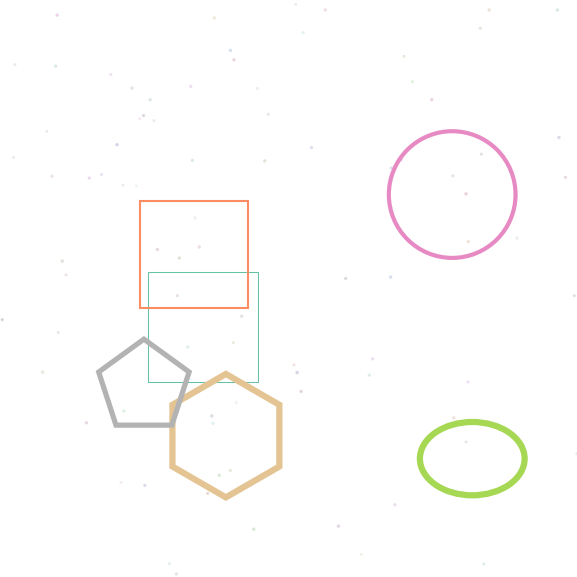[{"shape": "square", "thickness": 0.5, "radius": 0.48, "center": [0.351, 0.434]}, {"shape": "square", "thickness": 1, "radius": 0.47, "center": [0.335, 0.558]}, {"shape": "circle", "thickness": 2, "radius": 0.55, "center": [0.783, 0.662]}, {"shape": "oval", "thickness": 3, "radius": 0.45, "center": [0.818, 0.205]}, {"shape": "hexagon", "thickness": 3, "radius": 0.53, "center": [0.391, 0.245]}, {"shape": "pentagon", "thickness": 2.5, "radius": 0.41, "center": [0.249, 0.33]}]